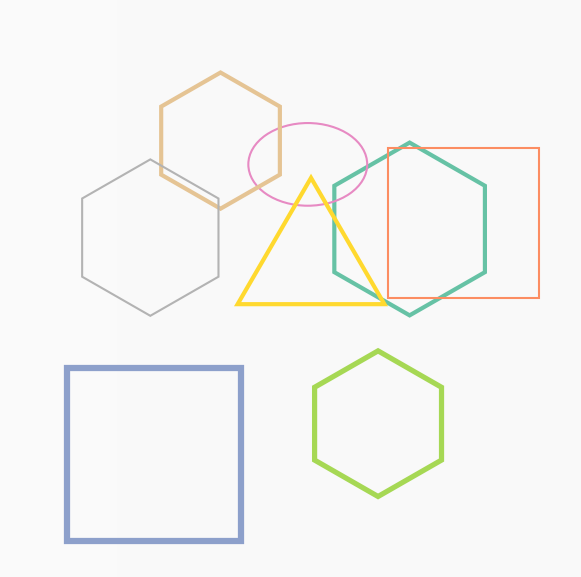[{"shape": "hexagon", "thickness": 2, "radius": 0.75, "center": [0.705, 0.603]}, {"shape": "square", "thickness": 1, "radius": 0.65, "center": [0.797, 0.613]}, {"shape": "square", "thickness": 3, "radius": 0.75, "center": [0.265, 0.212]}, {"shape": "oval", "thickness": 1, "radius": 0.51, "center": [0.529, 0.714]}, {"shape": "hexagon", "thickness": 2.5, "radius": 0.63, "center": [0.65, 0.265]}, {"shape": "triangle", "thickness": 2, "radius": 0.73, "center": [0.535, 0.545]}, {"shape": "hexagon", "thickness": 2, "radius": 0.59, "center": [0.379, 0.756]}, {"shape": "hexagon", "thickness": 1, "radius": 0.68, "center": [0.259, 0.588]}]